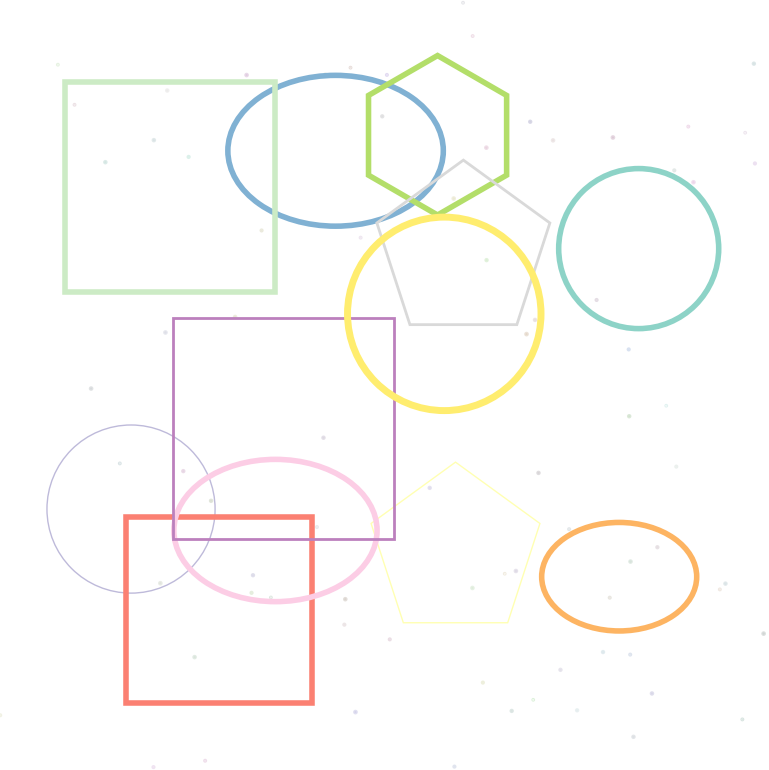[{"shape": "circle", "thickness": 2, "radius": 0.52, "center": [0.829, 0.677]}, {"shape": "pentagon", "thickness": 0.5, "radius": 0.58, "center": [0.592, 0.285]}, {"shape": "circle", "thickness": 0.5, "radius": 0.55, "center": [0.17, 0.339]}, {"shape": "square", "thickness": 2, "radius": 0.6, "center": [0.284, 0.208]}, {"shape": "oval", "thickness": 2, "radius": 0.7, "center": [0.436, 0.804]}, {"shape": "oval", "thickness": 2, "radius": 0.5, "center": [0.804, 0.251]}, {"shape": "hexagon", "thickness": 2, "radius": 0.52, "center": [0.568, 0.824]}, {"shape": "oval", "thickness": 2, "radius": 0.66, "center": [0.358, 0.311]}, {"shape": "pentagon", "thickness": 1, "radius": 0.59, "center": [0.602, 0.674]}, {"shape": "square", "thickness": 1, "radius": 0.72, "center": [0.368, 0.443]}, {"shape": "square", "thickness": 2, "radius": 0.68, "center": [0.221, 0.757]}, {"shape": "circle", "thickness": 2.5, "radius": 0.63, "center": [0.577, 0.592]}]